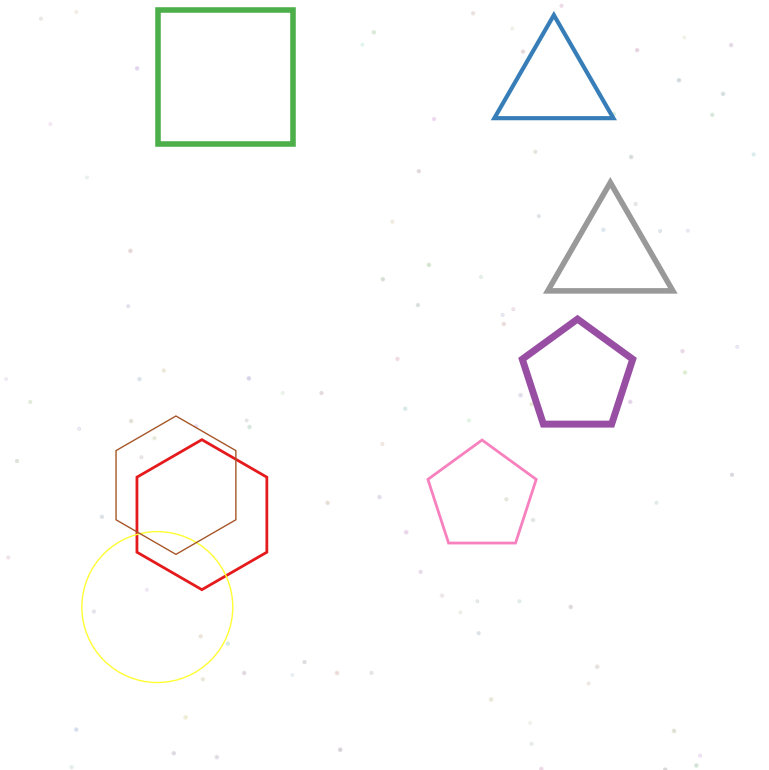[{"shape": "hexagon", "thickness": 1, "radius": 0.49, "center": [0.262, 0.332]}, {"shape": "triangle", "thickness": 1.5, "radius": 0.45, "center": [0.719, 0.891]}, {"shape": "square", "thickness": 2, "radius": 0.44, "center": [0.293, 0.9]}, {"shape": "pentagon", "thickness": 2.5, "radius": 0.38, "center": [0.75, 0.51]}, {"shape": "circle", "thickness": 0.5, "radius": 0.49, "center": [0.204, 0.212]}, {"shape": "hexagon", "thickness": 0.5, "radius": 0.45, "center": [0.229, 0.37]}, {"shape": "pentagon", "thickness": 1, "radius": 0.37, "center": [0.626, 0.355]}, {"shape": "triangle", "thickness": 2, "radius": 0.47, "center": [0.793, 0.669]}]